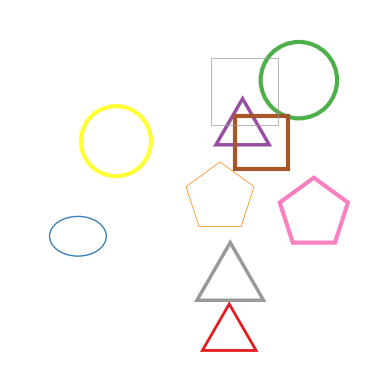[{"shape": "triangle", "thickness": 2, "radius": 0.4, "center": [0.595, 0.13]}, {"shape": "oval", "thickness": 1, "radius": 0.37, "center": [0.202, 0.386]}, {"shape": "circle", "thickness": 3, "radius": 0.5, "center": [0.776, 0.792]}, {"shape": "triangle", "thickness": 2.5, "radius": 0.4, "center": [0.63, 0.664]}, {"shape": "pentagon", "thickness": 0.5, "radius": 0.46, "center": [0.572, 0.487]}, {"shape": "circle", "thickness": 3, "radius": 0.45, "center": [0.301, 0.633]}, {"shape": "square", "thickness": 3, "radius": 0.34, "center": [0.679, 0.63]}, {"shape": "pentagon", "thickness": 3, "radius": 0.47, "center": [0.815, 0.445]}, {"shape": "triangle", "thickness": 2.5, "radius": 0.5, "center": [0.598, 0.27]}, {"shape": "square", "thickness": 0.5, "radius": 0.43, "center": [0.635, 0.762]}]